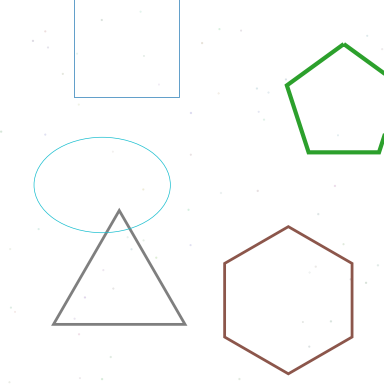[{"shape": "square", "thickness": 0.5, "radius": 0.68, "center": [0.329, 0.884]}, {"shape": "pentagon", "thickness": 3, "radius": 0.78, "center": [0.893, 0.73]}, {"shape": "hexagon", "thickness": 2, "radius": 0.96, "center": [0.749, 0.22]}, {"shape": "triangle", "thickness": 2, "radius": 0.99, "center": [0.31, 0.256]}, {"shape": "oval", "thickness": 0.5, "radius": 0.89, "center": [0.265, 0.519]}]